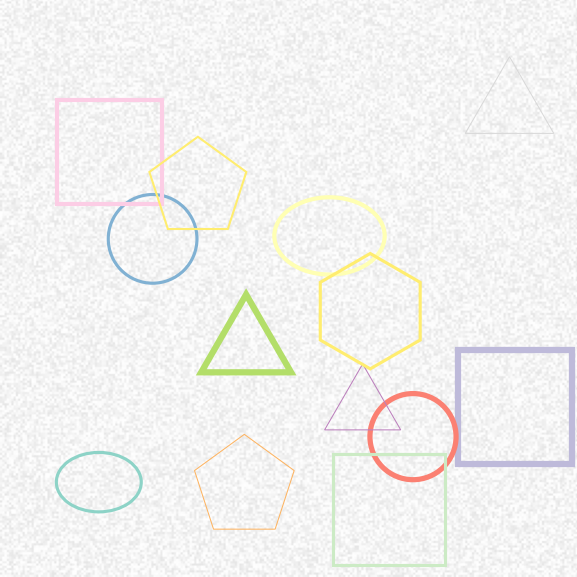[{"shape": "oval", "thickness": 1.5, "radius": 0.37, "center": [0.171, 0.164]}, {"shape": "oval", "thickness": 2, "radius": 0.48, "center": [0.571, 0.591]}, {"shape": "square", "thickness": 3, "radius": 0.5, "center": [0.892, 0.295]}, {"shape": "circle", "thickness": 2.5, "radius": 0.37, "center": [0.715, 0.243]}, {"shape": "circle", "thickness": 1.5, "radius": 0.38, "center": [0.264, 0.586]}, {"shape": "pentagon", "thickness": 0.5, "radius": 0.45, "center": [0.423, 0.156]}, {"shape": "triangle", "thickness": 3, "radius": 0.45, "center": [0.426, 0.399]}, {"shape": "square", "thickness": 2, "radius": 0.45, "center": [0.19, 0.736]}, {"shape": "triangle", "thickness": 0.5, "radius": 0.44, "center": [0.882, 0.812]}, {"shape": "triangle", "thickness": 0.5, "radius": 0.38, "center": [0.628, 0.293]}, {"shape": "square", "thickness": 1.5, "radius": 0.48, "center": [0.673, 0.117]}, {"shape": "pentagon", "thickness": 1, "radius": 0.44, "center": [0.343, 0.674]}, {"shape": "hexagon", "thickness": 1.5, "radius": 0.5, "center": [0.641, 0.46]}]